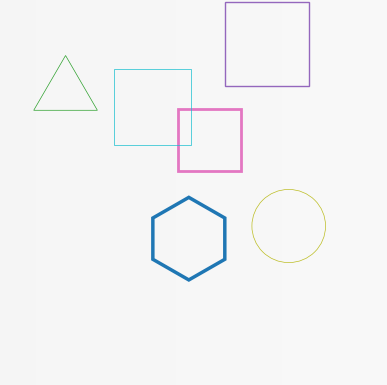[{"shape": "hexagon", "thickness": 2.5, "radius": 0.54, "center": [0.487, 0.38]}, {"shape": "triangle", "thickness": 0.5, "radius": 0.47, "center": [0.169, 0.761]}, {"shape": "square", "thickness": 1, "radius": 0.54, "center": [0.689, 0.885]}, {"shape": "square", "thickness": 2, "radius": 0.41, "center": [0.54, 0.636]}, {"shape": "circle", "thickness": 0.5, "radius": 0.47, "center": [0.745, 0.413]}, {"shape": "square", "thickness": 0.5, "radius": 0.49, "center": [0.394, 0.723]}]